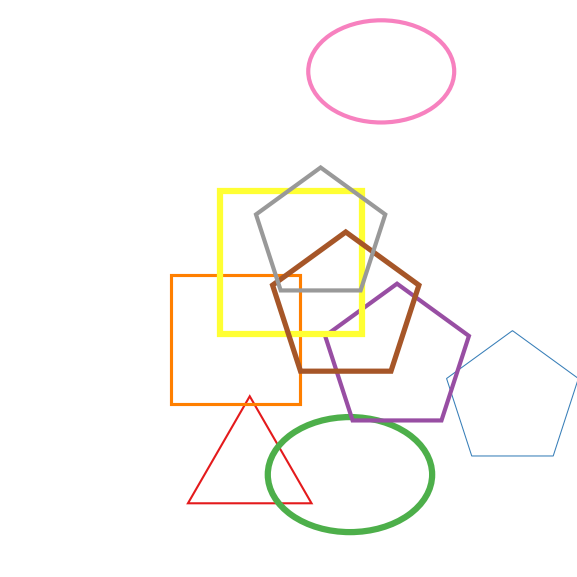[{"shape": "triangle", "thickness": 1, "radius": 0.62, "center": [0.432, 0.189]}, {"shape": "pentagon", "thickness": 0.5, "radius": 0.6, "center": [0.887, 0.307]}, {"shape": "oval", "thickness": 3, "radius": 0.71, "center": [0.606, 0.177]}, {"shape": "pentagon", "thickness": 2, "radius": 0.65, "center": [0.688, 0.377]}, {"shape": "square", "thickness": 1.5, "radius": 0.56, "center": [0.408, 0.411]}, {"shape": "square", "thickness": 3, "radius": 0.62, "center": [0.504, 0.544]}, {"shape": "pentagon", "thickness": 2.5, "radius": 0.67, "center": [0.599, 0.464]}, {"shape": "oval", "thickness": 2, "radius": 0.63, "center": [0.66, 0.876]}, {"shape": "pentagon", "thickness": 2, "radius": 0.59, "center": [0.555, 0.591]}]